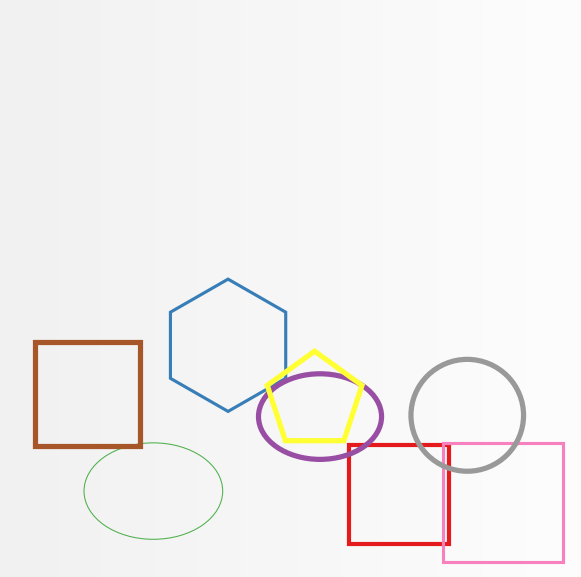[{"shape": "square", "thickness": 2, "radius": 0.43, "center": [0.686, 0.143]}, {"shape": "hexagon", "thickness": 1.5, "radius": 0.57, "center": [0.392, 0.401]}, {"shape": "oval", "thickness": 0.5, "radius": 0.6, "center": [0.264, 0.149]}, {"shape": "oval", "thickness": 2.5, "radius": 0.53, "center": [0.551, 0.278]}, {"shape": "pentagon", "thickness": 2.5, "radius": 0.43, "center": [0.541, 0.305]}, {"shape": "square", "thickness": 2.5, "radius": 0.45, "center": [0.151, 0.317]}, {"shape": "square", "thickness": 1.5, "radius": 0.51, "center": [0.865, 0.129]}, {"shape": "circle", "thickness": 2.5, "radius": 0.48, "center": [0.804, 0.28]}]